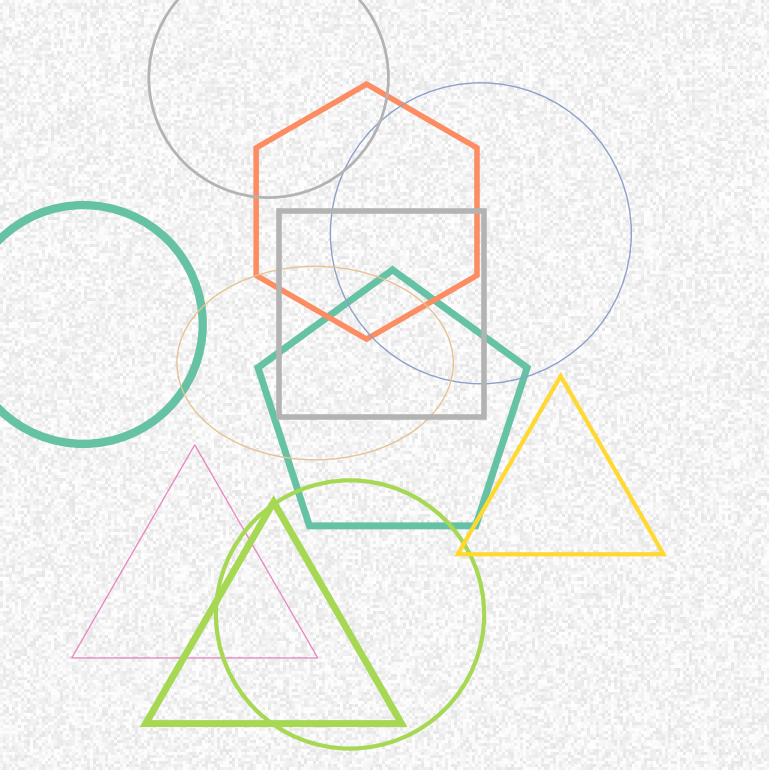[{"shape": "circle", "thickness": 3, "radius": 0.78, "center": [0.108, 0.579]}, {"shape": "pentagon", "thickness": 2.5, "radius": 0.92, "center": [0.51, 0.466]}, {"shape": "hexagon", "thickness": 2, "radius": 0.83, "center": [0.476, 0.725]}, {"shape": "circle", "thickness": 0.5, "radius": 0.98, "center": [0.624, 0.697]}, {"shape": "triangle", "thickness": 0.5, "radius": 0.92, "center": [0.253, 0.238]}, {"shape": "circle", "thickness": 1.5, "radius": 0.87, "center": [0.455, 0.202]}, {"shape": "triangle", "thickness": 2.5, "radius": 0.96, "center": [0.355, 0.156]}, {"shape": "triangle", "thickness": 1.5, "radius": 0.77, "center": [0.728, 0.357]}, {"shape": "oval", "thickness": 0.5, "radius": 0.9, "center": [0.409, 0.529]}, {"shape": "circle", "thickness": 1, "radius": 0.78, "center": [0.349, 0.899]}, {"shape": "square", "thickness": 2, "radius": 0.67, "center": [0.495, 0.592]}]